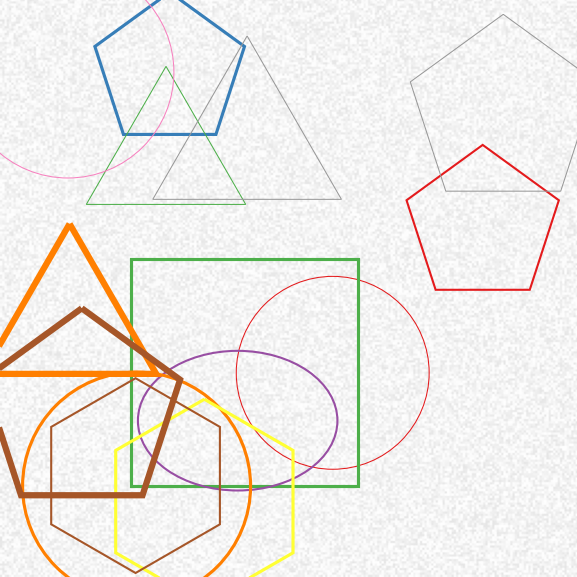[{"shape": "circle", "thickness": 0.5, "radius": 0.84, "center": [0.576, 0.354]}, {"shape": "pentagon", "thickness": 1, "radius": 0.69, "center": [0.836, 0.61]}, {"shape": "pentagon", "thickness": 1.5, "radius": 0.68, "center": [0.294, 0.877]}, {"shape": "square", "thickness": 1.5, "radius": 0.98, "center": [0.423, 0.354]}, {"shape": "triangle", "thickness": 0.5, "radius": 0.8, "center": [0.287, 0.725]}, {"shape": "oval", "thickness": 1, "radius": 0.86, "center": [0.412, 0.271]}, {"shape": "circle", "thickness": 1.5, "radius": 0.99, "center": [0.237, 0.157]}, {"shape": "triangle", "thickness": 3, "radius": 0.87, "center": [0.121, 0.438]}, {"shape": "hexagon", "thickness": 1.5, "radius": 0.89, "center": [0.354, 0.131]}, {"shape": "pentagon", "thickness": 3, "radius": 0.89, "center": [0.142, 0.286]}, {"shape": "hexagon", "thickness": 1, "radius": 0.84, "center": [0.235, 0.176]}, {"shape": "circle", "thickness": 0.5, "radius": 0.92, "center": [0.118, 0.874]}, {"shape": "pentagon", "thickness": 0.5, "radius": 0.85, "center": [0.871, 0.805]}, {"shape": "triangle", "thickness": 0.5, "radius": 0.94, "center": [0.428, 0.748]}]